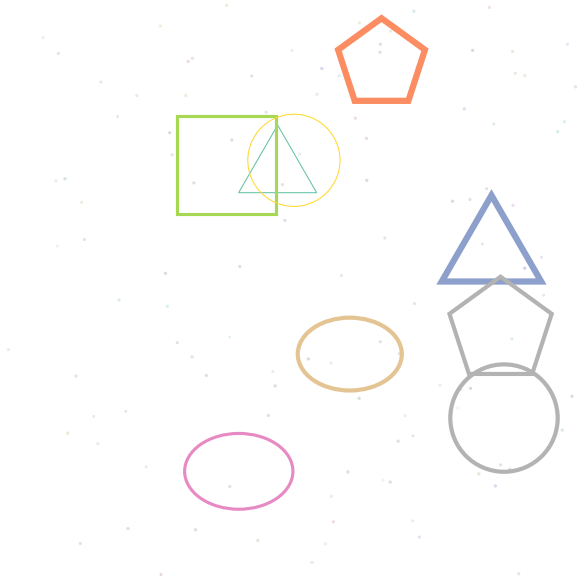[{"shape": "triangle", "thickness": 0.5, "radius": 0.39, "center": [0.481, 0.704]}, {"shape": "pentagon", "thickness": 3, "radius": 0.4, "center": [0.661, 0.888]}, {"shape": "triangle", "thickness": 3, "radius": 0.5, "center": [0.851, 0.561]}, {"shape": "oval", "thickness": 1.5, "radius": 0.47, "center": [0.413, 0.183]}, {"shape": "square", "thickness": 1.5, "radius": 0.43, "center": [0.392, 0.713]}, {"shape": "circle", "thickness": 0.5, "radius": 0.4, "center": [0.509, 0.722]}, {"shape": "oval", "thickness": 2, "radius": 0.45, "center": [0.606, 0.386]}, {"shape": "circle", "thickness": 2, "radius": 0.46, "center": [0.873, 0.275]}, {"shape": "pentagon", "thickness": 2, "radius": 0.47, "center": [0.867, 0.427]}]